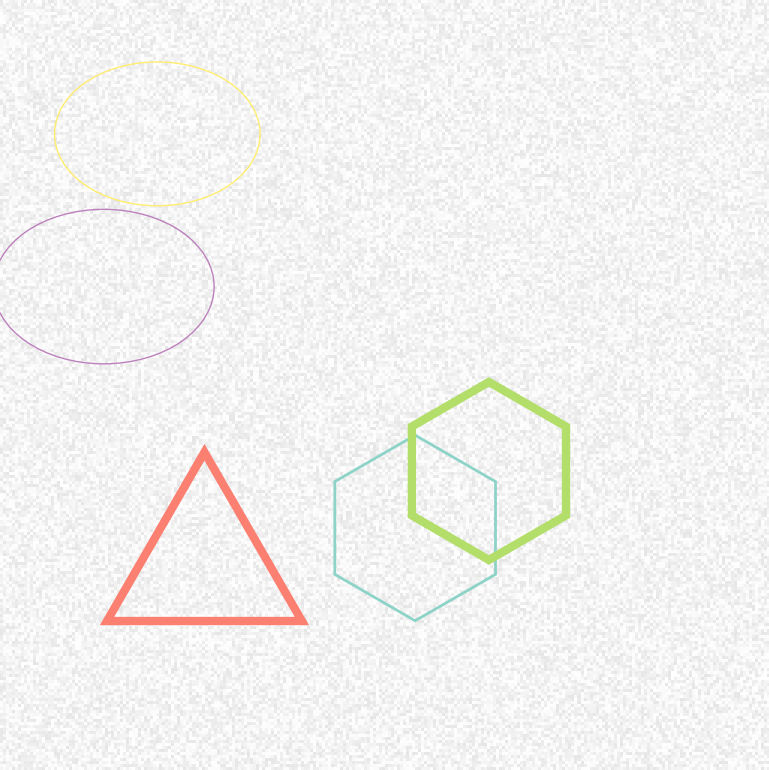[{"shape": "hexagon", "thickness": 1, "radius": 0.6, "center": [0.539, 0.314]}, {"shape": "triangle", "thickness": 3, "radius": 0.73, "center": [0.266, 0.267]}, {"shape": "hexagon", "thickness": 3, "radius": 0.58, "center": [0.635, 0.388]}, {"shape": "oval", "thickness": 0.5, "radius": 0.72, "center": [0.135, 0.628]}, {"shape": "oval", "thickness": 0.5, "radius": 0.67, "center": [0.204, 0.826]}]